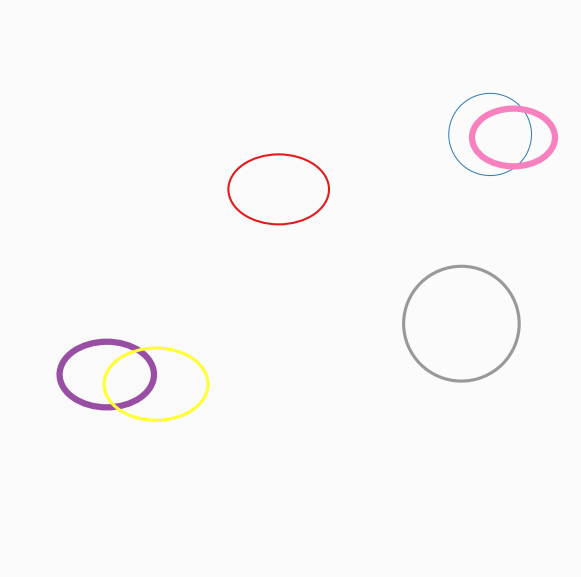[{"shape": "oval", "thickness": 1, "radius": 0.43, "center": [0.48, 0.671]}, {"shape": "circle", "thickness": 0.5, "radius": 0.36, "center": [0.843, 0.766]}, {"shape": "oval", "thickness": 3, "radius": 0.41, "center": [0.184, 0.351]}, {"shape": "oval", "thickness": 1.5, "radius": 0.45, "center": [0.268, 0.334]}, {"shape": "oval", "thickness": 3, "radius": 0.36, "center": [0.883, 0.761]}, {"shape": "circle", "thickness": 1.5, "radius": 0.5, "center": [0.794, 0.439]}]